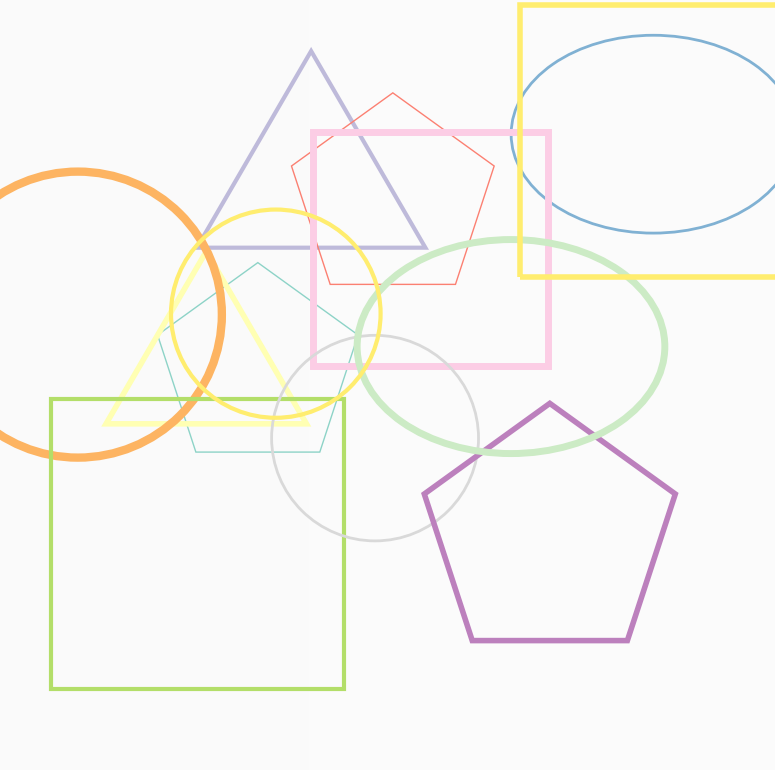[{"shape": "pentagon", "thickness": 0.5, "radius": 0.68, "center": [0.333, 0.523]}, {"shape": "triangle", "thickness": 2, "radius": 0.75, "center": [0.266, 0.524]}, {"shape": "triangle", "thickness": 1.5, "radius": 0.85, "center": [0.401, 0.763]}, {"shape": "pentagon", "thickness": 0.5, "radius": 0.69, "center": [0.507, 0.742]}, {"shape": "oval", "thickness": 1, "radius": 0.92, "center": [0.843, 0.826]}, {"shape": "circle", "thickness": 3, "radius": 0.93, "center": [0.101, 0.591]}, {"shape": "square", "thickness": 1.5, "radius": 0.94, "center": [0.255, 0.294]}, {"shape": "square", "thickness": 2.5, "radius": 0.76, "center": [0.555, 0.676]}, {"shape": "circle", "thickness": 1, "radius": 0.67, "center": [0.484, 0.431]}, {"shape": "pentagon", "thickness": 2, "radius": 0.85, "center": [0.709, 0.306]}, {"shape": "oval", "thickness": 2.5, "radius": 0.99, "center": [0.659, 0.55]}, {"shape": "circle", "thickness": 1.5, "radius": 0.68, "center": [0.356, 0.593]}, {"shape": "square", "thickness": 2, "radius": 0.88, "center": [0.848, 0.817]}]